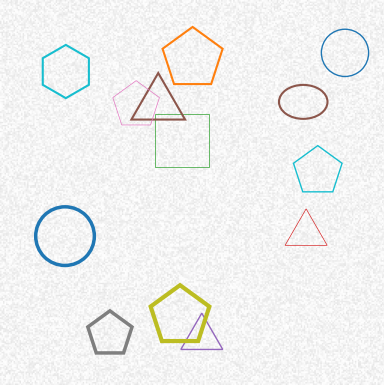[{"shape": "circle", "thickness": 2.5, "radius": 0.38, "center": [0.169, 0.387]}, {"shape": "circle", "thickness": 1, "radius": 0.31, "center": [0.896, 0.863]}, {"shape": "pentagon", "thickness": 1.5, "radius": 0.41, "center": [0.5, 0.848]}, {"shape": "square", "thickness": 0.5, "radius": 0.34, "center": [0.473, 0.636]}, {"shape": "triangle", "thickness": 0.5, "radius": 0.32, "center": [0.795, 0.394]}, {"shape": "triangle", "thickness": 1, "radius": 0.31, "center": [0.524, 0.124]}, {"shape": "triangle", "thickness": 1.5, "radius": 0.4, "center": [0.411, 0.73]}, {"shape": "oval", "thickness": 1.5, "radius": 0.31, "center": [0.788, 0.735]}, {"shape": "pentagon", "thickness": 0.5, "radius": 0.32, "center": [0.354, 0.727]}, {"shape": "pentagon", "thickness": 2.5, "radius": 0.3, "center": [0.285, 0.132]}, {"shape": "pentagon", "thickness": 3, "radius": 0.4, "center": [0.468, 0.179]}, {"shape": "hexagon", "thickness": 1.5, "radius": 0.35, "center": [0.171, 0.814]}, {"shape": "pentagon", "thickness": 1, "radius": 0.33, "center": [0.825, 0.555]}]